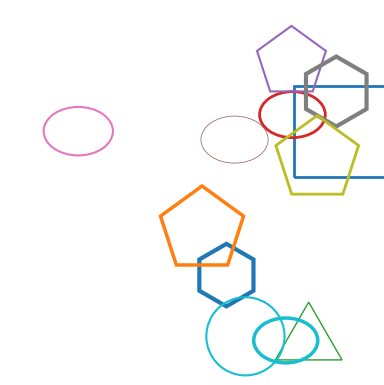[{"shape": "square", "thickness": 2, "radius": 0.59, "center": [0.883, 0.658]}, {"shape": "hexagon", "thickness": 3, "radius": 0.41, "center": [0.588, 0.285]}, {"shape": "pentagon", "thickness": 2.5, "radius": 0.57, "center": [0.525, 0.403]}, {"shape": "triangle", "thickness": 1, "radius": 0.5, "center": [0.802, 0.115]}, {"shape": "oval", "thickness": 2, "radius": 0.43, "center": [0.76, 0.702]}, {"shape": "pentagon", "thickness": 1.5, "radius": 0.47, "center": [0.757, 0.839]}, {"shape": "oval", "thickness": 0.5, "radius": 0.44, "center": [0.609, 0.637]}, {"shape": "oval", "thickness": 1.5, "radius": 0.45, "center": [0.203, 0.659]}, {"shape": "hexagon", "thickness": 3, "radius": 0.45, "center": [0.873, 0.762]}, {"shape": "pentagon", "thickness": 2, "radius": 0.56, "center": [0.824, 0.587]}, {"shape": "oval", "thickness": 2.5, "radius": 0.42, "center": [0.742, 0.116]}, {"shape": "circle", "thickness": 1.5, "radius": 0.51, "center": [0.638, 0.126]}]